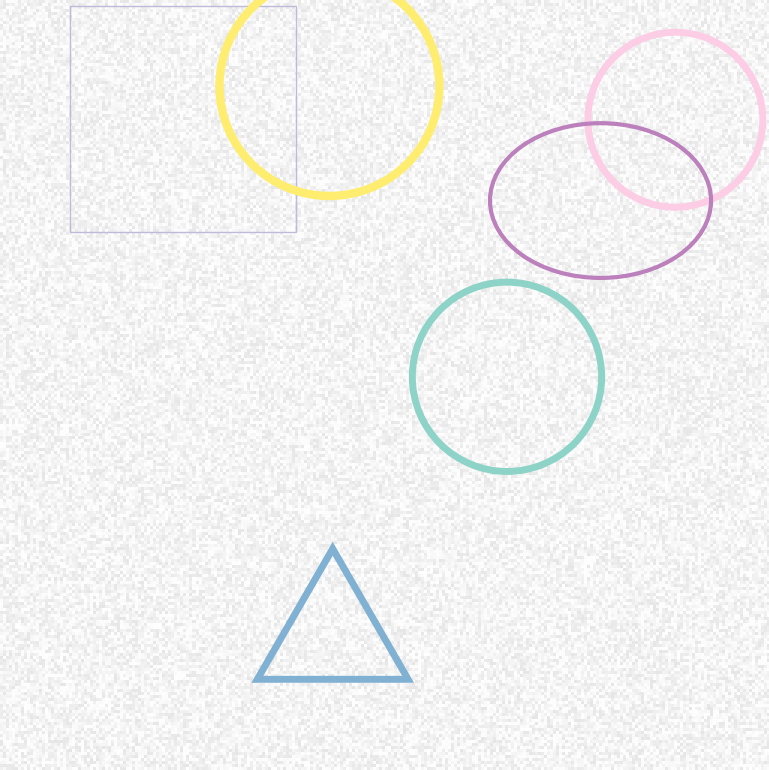[{"shape": "circle", "thickness": 2.5, "radius": 0.61, "center": [0.658, 0.511]}, {"shape": "square", "thickness": 0.5, "radius": 0.73, "center": [0.237, 0.846]}, {"shape": "triangle", "thickness": 2.5, "radius": 0.57, "center": [0.432, 0.174]}, {"shape": "circle", "thickness": 2.5, "radius": 0.57, "center": [0.877, 0.845]}, {"shape": "oval", "thickness": 1.5, "radius": 0.72, "center": [0.78, 0.74]}, {"shape": "circle", "thickness": 3, "radius": 0.71, "center": [0.428, 0.888]}]